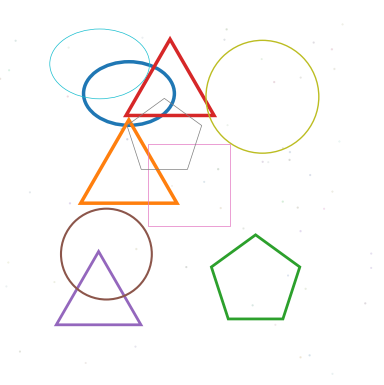[{"shape": "oval", "thickness": 2.5, "radius": 0.59, "center": [0.335, 0.757]}, {"shape": "triangle", "thickness": 2.5, "radius": 0.72, "center": [0.335, 0.544]}, {"shape": "pentagon", "thickness": 2, "radius": 0.6, "center": [0.664, 0.269]}, {"shape": "triangle", "thickness": 2.5, "radius": 0.66, "center": [0.442, 0.766]}, {"shape": "triangle", "thickness": 2, "radius": 0.63, "center": [0.256, 0.22]}, {"shape": "circle", "thickness": 1.5, "radius": 0.59, "center": [0.276, 0.34]}, {"shape": "square", "thickness": 0.5, "radius": 0.54, "center": [0.491, 0.519]}, {"shape": "pentagon", "thickness": 0.5, "radius": 0.51, "center": [0.427, 0.642]}, {"shape": "circle", "thickness": 1, "radius": 0.73, "center": [0.682, 0.749]}, {"shape": "oval", "thickness": 0.5, "radius": 0.65, "center": [0.259, 0.834]}]